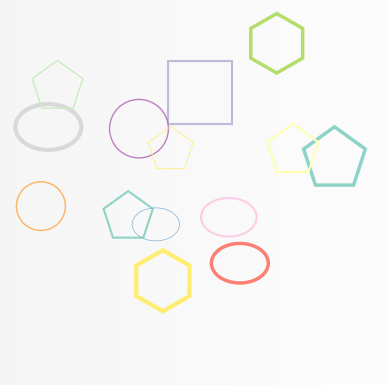[{"shape": "pentagon", "thickness": 2.5, "radius": 0.42, "center": [0.863, 0.587]}, {"shape": "pentagon", "thickness": 1.5, "radius": 0.33, "center": [0.331, 0.437]}, {"shape": "pentagon", "thickness": 1.5, "radius": 0.35, "center": [0.756, 0.609]}, {"shape": "square", "thickness": 1.5, "radius": 0.41, "center": [0.516, 0.759]}, {"shape": "oval", "thickness": 2.5, "radius": 0.37, "center": [0.619, 0.316]}, {"shape": "oval", "thickness": 0.5, "radius": 0.31, "center": [0.402, 0.417]}, {"shape": "circle", "thickness": 1, "radius": 0.32, "center": [0.106, 0.465]}, {"shape": "hexagon", "thickness": 2.5, "radius": 0.39, "center": [0.714, 0.888]}, {"shape": "oval", "thickness": 1.5, "radius": 0.36, "center": [0.591, 0.436]}, {"shape": "oval", "thickness": 3, "radius": 0.43, "center": [0.125, 0.67]}, {"shape": "circle", "thickness": 1, "radius": 0.38, "center": [0.359, 0.666]}, {"shape": "pentagon", "thickness": 1, "radius": 0.34, "center": [0.148, 0.775]}, {"shape": "hexagon", "thickness": 3, "radius": 0.4, "center": [0.42, 0.271]}, {"shape": "pentagon", "thickness": 0.5, "radius": 0.3, "center": [0.441, 0.611]}]